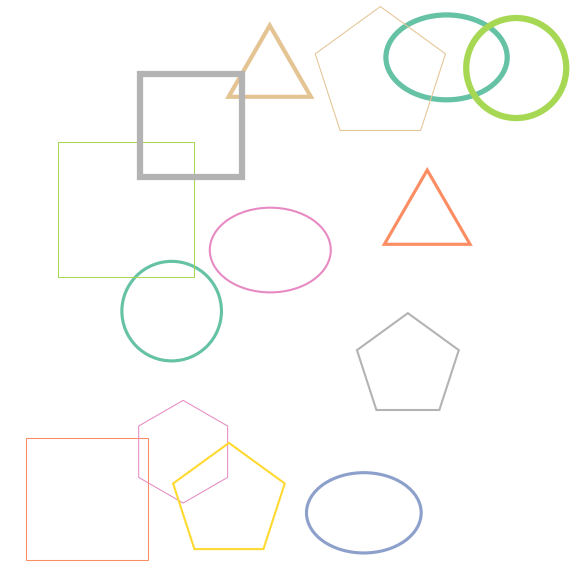[{"shape": "circle", "thickness": 1.5, "radius": 0.43, "center": [0.297, 0.46]}, {"shape": "oval", "thickness": 2.5, "radius": 0.53, "center": [0.773, 0.9]}, {"shape": "triangle", "thickness": 1.5, "radius": 0.43, "center": [0.74, 0.619]}, {"shape": "square", "thickness": 0.5, "radius": 0.53, "center": [0.151, 0.135]}, {"shape": "oval", "thickness": 1.5, "radius": 0.5, "center": [0.63, 0.111]}, {"shape": "hexagon", "thickness": 0.5, "radius": 0.44, "center": [0.317, 0.217]}, {"shape": "oval", "thickness": 1, "radius": 0.52, "center": [0.468, 0.566]}, {"shape": "square", "thickness": 0.5, "radius": 0.59, "center": [0.218, 0.636]}, {"shape": "circle", "thickness": 3, "radius": 0.43, "center": [0.894, 0.881]}, {"shape": "pentagon", "thickness": 1, "radius": 0.51, "center": [0.396, 0.131]}, {"shape": "pentagon", "thickness": 0.5, "radius": 0.59, "center": [0.659, 0.869]}, {"shape": "triangle", "thickness": 2, "radius": 0.41, "center": [0.467, 0.873]}, {"shape": "pentagon", "thickness": 1, "radius": 0.46, "center": [0.706, 0.364]}, {"shape": "square", "thickness": 3, "radius": 0.44, "center": [0.331, 0.782]}]